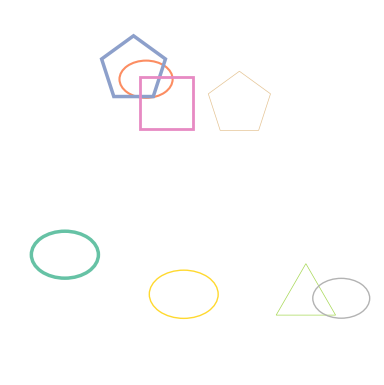[{"shape": "oval", "thickness": 2.5, "radius": 0.44, "center": [0.169, 0.338]}, {"shape": "oval", "thickness": 1.5, "radius": 0.35, "center": [0.379, 0.794]}, {"shape": "pentagon", "thickness": 2.5, "radius": 0.44, "center": [0.347, 0.82]}, {"shape": "square", "thickness": 2, "radius": 0.34, "center": [0.433, 0.733]}, {"shape": "triangle", "thickness": 0.5, "radius": 0.45, "center": [0.794, 0.226]}, {"shape": "oval", "thickness": 1, "radius": 0.45, "center": [0.477, 0.236]}, {"shape": "pentagon", "thickness": 0.5, "radius": 0.42, "center": [0.622, 0.73]}, {"shape": "oval", "thickness": 1, "radius": 0.37, "center": [0.886, 0.225]}]